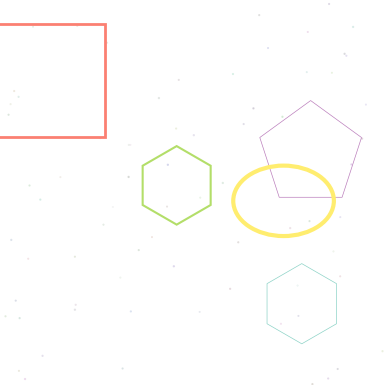[{"shape": "hexagon", "thickness": 0.5, "radius": 0.52, "center": [0.784, 0.211]}, {"shape": "square", "thickness": 2, "radius": 0.74, "center": [0.124, 0.791]}, {"shape": "hexagon", "thickness": 1.5, "radius": 0.51, "center": [0.459, 0.519]}, {"shape": "pentagon", "thickness": 0.5, "radius": 0.69, "center": [0.807, 0.6]}, {"shape": "oval", "thickness": 3, "radius": 0.65, "center": [0.737, 0.478]}]